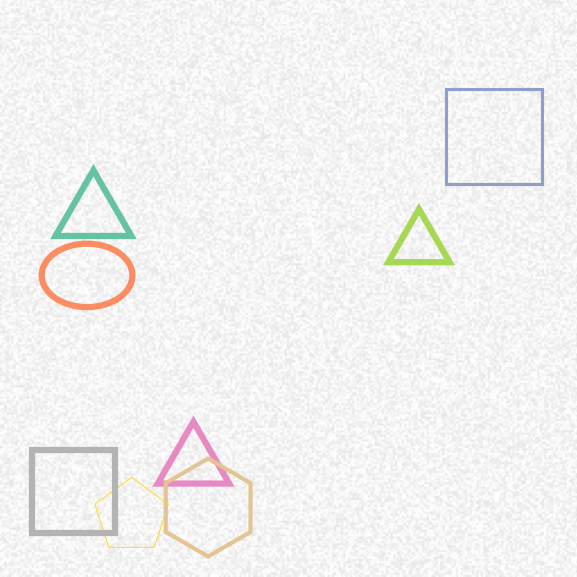[{"shape": "triangle", "thickness": 3, "radius": 0.38, "center": [0.162, 0.628]}, {"shape": "oval", "thickness": 3, "radius": 0.39, "center": [0.151, 0.522]}, {"shape": "square", "thickness": 1.5, "radius": 0.41, "center": [0.855, 0.762]}, {"shape": "triangle", "thickness": 3, "radius": 0.36, "center": [0.335, 0.198]}, {"shape": "triangle", "thickness": 3, "radius": 0.31, "center": [0.726, 0.576]}, {"shape": "pentagon", "thickness": 0.5, "radius": 0.33, "center": [0.228, 0.105]}, {"shape": "hexagon", "thickness": 2, "radius": 0.42, "center": [0.36, 0.12]}, {"shape": "square", "thickness": 3, "radius": 0.36, "center": [0.127, 0.148]}]